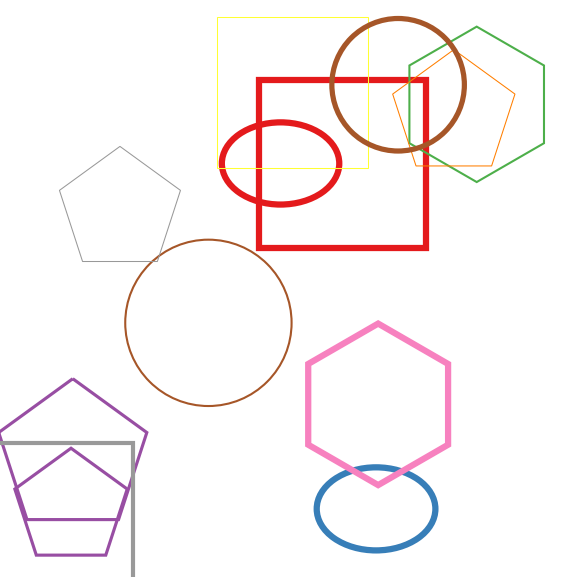[{"shape": "square", "thickness": 3, "radius": 0.73, "center": [0.593, 0.715]}, {"shape": "oval", "thickness": 3, "radius": 0.51, "center": [0.486, 0.716]}, {"shape": "oval", "thickness": 3, "radius": 0.51, "center": [0.651, 0.118]}, {"shape": "hexagon", "thickness": 1, "radius": 0.67, "center": [0.825, 0.818]}, {"shape": "pentagon", "thickness": 1.5, "radius": 0.67, "center": [0.126, 0.209]}, {"shape": "pentagon", "thickness": 1.5, "radius": 0.51, "center": [0.123, 0.121]}, {"shape": "pentagon", "thickness": 0.5, "radius": 0.56, "center": [0.786, 0.802]}, {"shape": "square", "thickness": 0.5, "radius": 0.65, "center": [0.507, 0.839]}, {"shape": "circle", "thickness": 1, "radius": 0.72, "center": [0.361, 0.44]}, {"shape": "circle", "thickness": 2.5, "radius": 0.57, "center": [0.689, 0.852]}, {"shape": "hexagon", "thickness": 3, "radius": 0.7, "center": [0.655, 0.299]}, {"shape": "square", "thickness": 2, "radius": 0.6, "center": [0.112, 0.112]}, {"shape": "pentagon", "thickness": 0.5, "radius": 0.55, "center": [0.208, 0.635]}]